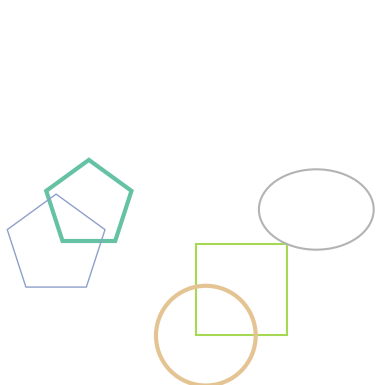[{"shape": "pentagon", "thickness": 3, "radius": 0.58, "center": [0.231, 0.468]}, {"shape": "pentagon", "thickness": 1, "radius": 0.67, "center": [0.146, 0.362]}, {"shape": "square", "thickness": 1.5, "radius": 0.59, "center": [0.628, 0.248]}, {"shape": "circle", "thickness": 3, "radius": 0.65, "center": [0.535, 0.128]}, {"shape": "oval", "thickness": 1.5, "radius": 0.75, "center": [0.822, 0.456]}]